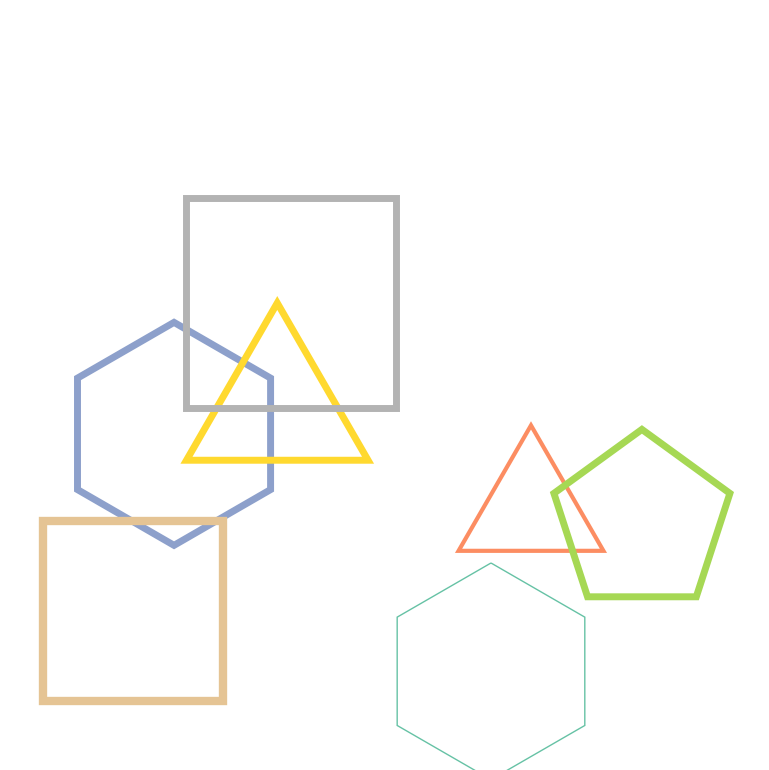[{"shape": "hexagon", "thickness": 0.5, "radius": 0.7, "center": [0.638, 0.128]}, {"shape": "triangle", "thickness": 1.5, "radius": 0.54, "center": [0.69, 0.339]}, {"shape": "hexagon", "thickness": 2.5, "radius": 0.72, "center": [0.226, 0.437]}, {"shape": "pentagon", "thickness": 2.5, "radius": 0.6, "center": [0.834, 0.322]}, {"shape": "triangle", "thickness": 2.5, "radius": 0.68, "center": [0.36, 0.47]}, {"shape": "square", "thickness": 3, "radius": 0.58, "center": [0.173, 0.207]}, {"shape": "square", "thickness": 2.5, "radius": 0.68, "center": [0.378, 0.607]}]